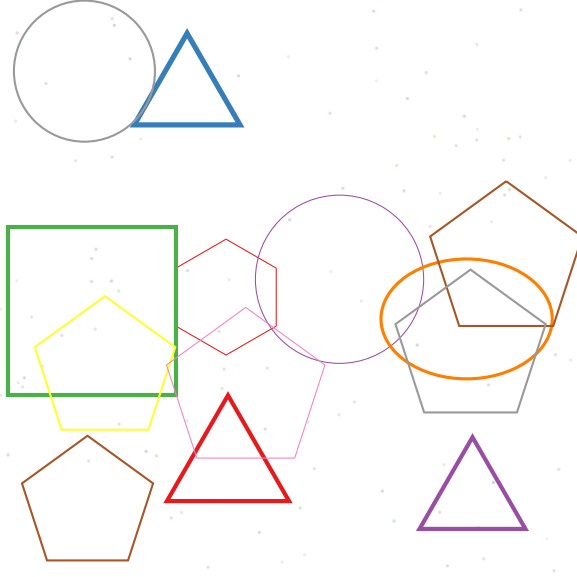[{"shape": "hexagon", "thickness": 0.5, "radius": 0.5, "center": [0.391, 0.485]}, {"shape": "triangle", "thickness": 2, "radius": 0.61, "center": [0.395, 0.192]}, {"shape": "triangle", "thickness": 2.5, "radius": 0.53, "center": [0.324, 0.836]}, {"shape": "square", "thickness": 2, "radius": 0.73, "center": [0.16, 0.461]}, {"shape": "circle", "thickness": 0.5, "radius": 0.73, "center": [0.588, 0.516]}, {"shape": "triangle", "thickness": 2, "radius": 0.53, "center": [0.818, 0.136]}, {"shape": "oval", "thickness": 1.5, "radius": 0.74, "center": [0.808, 0.447]}, {"shape": "pentagon", "thickness": 1, "radius": 0.64, "center": [0.182, 0.358]}, {"shape": "pentagon", "thickness": 1, "radius": 0.69, "center": [0.877, 0.547]}, {"shape": "pentagon", "thickness": 1, "radius": 0.6, "center": [0.152, 0.125]}, {"shape": "pentagon", "thickness": 0.5, "radius": 0.72, "center": [0.425, 0.323]}, {"shape": "pentagon", "thickness": 1, "radius": 0.68, "center": [0.815, 0.396]}, {"shape": "circle", "thickness": 1, "radius": 0.61, "center": [0.146, 0.876]}]